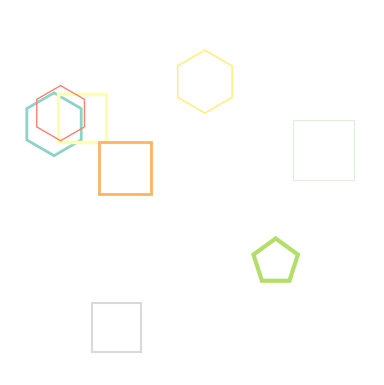[{"shape": "hexagon", "thickness": 2, "radius": 0.41, "center": [0.14, 0.677]}, {"shape": "square", "thickness": 2.5, "radius": 0.31, "center": [0.213, 0.693]}, {"shape": "hexagon", "thickness": 1, "radius": 0.36, "center": [0.157, 0.706]}, {"shape": "square", "thickness": 2, "radius": 0.34, "center": [0.325, 0.564]}, {"shape": "pentagon", "thickness": 3, "radius": 0.3, "center": [0.716, 0.32]}, {"shape": "square", "thickness": 1.5, "radius": 0.32, "center": [0.302, 0.15]}, {"shape": "square", "thickness": 0.5, "radius": 0.39, "center": [0.84, 0.61]}, {"shape": "hexagon", "thickness": 1, "radius": 0.41, "center": [0.532, 0.788]}]